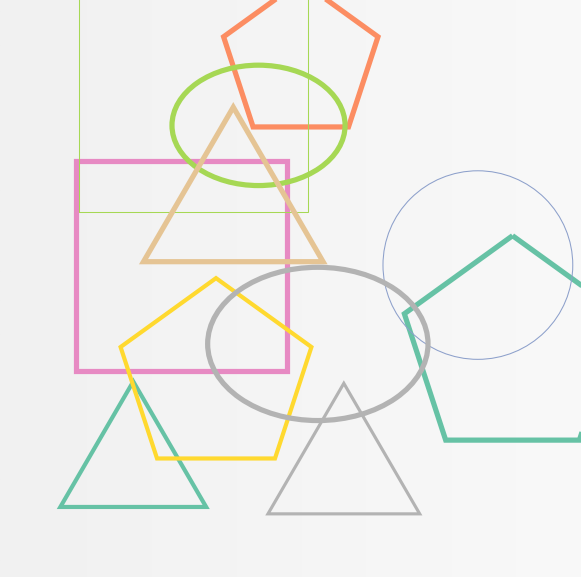[{"shape": "triangle", "thickness": 2, "radius": 0.72, "center": [0.229, 0.194]}, {"shape": "pentagon", "thickness": 2.5, "radius": 0.98, "center": [0.882, 0.395]}, {"shape": "pentagon", "thickness": 2.5, "radius": 0.7, "center": [0.517, 0.892]}, {"shape": "circle", "thickness": 0.5, "radius": 0.82, "center": [0.822, 0.54]}, {"shape": "square", "thickness": 2.5, "radius": 0.91, "center": [0.312, 0.538]}, {"shape": "oval", "thickness": 2.5, "radius": 0.74, "center": [0.445, 0.782]}, {"shape": "square", "thickness": 0.5, "radius": 0.98, "center": [0.333, 0.829]}, {"shape": "pentagon", "thickness": 2, "radius": 0.86, "center": [0.372, 0.345]}, {"shape": "triangle", "thickness": 2.5, "radius": 0.89, "center": [0.401, 0.635]}, {"shape": "triangle", "thickness": 1.5, "radius": 0.75, "center": [0.592, 0.185]}, {"shape": "oval", "thickness": 2.5, "radius": 0.95, "center": [0.547, 0.404]}]